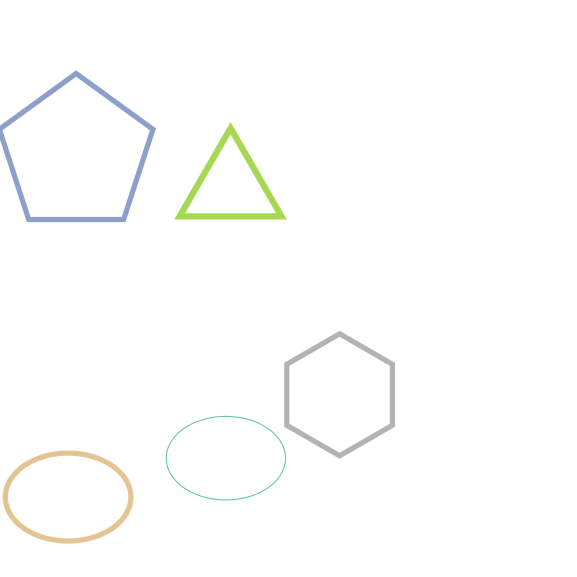[{"shape": "oval", "thickness": 0.5, "radius": 0.52, "center": [0.391, 0.206]}, {"shape": "pentagon", "thickness": 2.5, "radius": 0.7, "center": [0.132, 0.732]}, {"shape": "triangle", "thickness": 3, "radius": 0.51, "center": [0.399, 0.675]}, {"shape": "oval", "thickness": 2.5, "radius": 0.54, "center": [0.118, 0.138]}, {"shape": "hexagon", "thickness": 2.5, "radius": 0.53, "center": [0.588, 0.316]}]